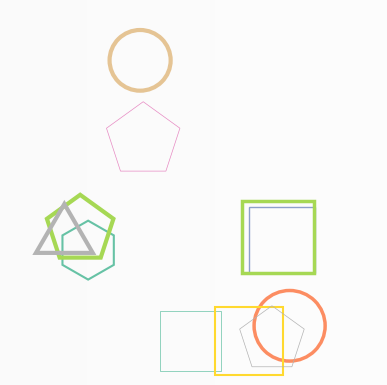[{"shape": "hexagon", "thickness": 1.5, "radius": 0.38, "center": [0.227, 0.35]}, {"shape": "square", "thickness": 0.5, "radius": 0.39, "center": [0.491, 0.115]}, {"shape": "circle", "thickness": 2.5, "radius": 0.46, "center": [0.747, 0.154]}, {"shape": "square", "thickness": 1, "radius": 0.43, "center": [0.728, 0.377]}, {"shape": "pentagon", "thickness": 0.5, "radius": 0.5, "center": [0.37, 0.636]}, {"shape": "square", "thickness": 2.5, "radius": 0.46, "center": [0.718, 0.385]}, {"shape": "pentagon", "thickness": 3, "radius": 0.45, "center": [0.207, 0.404]}, {"shape": "square", "thickness": 1.5, "radius": 0.44, "center": [0.643, 0.114]}, {"shape": "circle", "thickness": 3, "radius": 0.39, "center": [0.362, 0.843]}, {"shape": "triangle", "thickness": 3, "radius": 0.42, "center": [0.166, 0.385]}, {"shape": "pentagon", "thickness": 0.5, "radius": 0.44, "center": [0.702, 0.118]}]